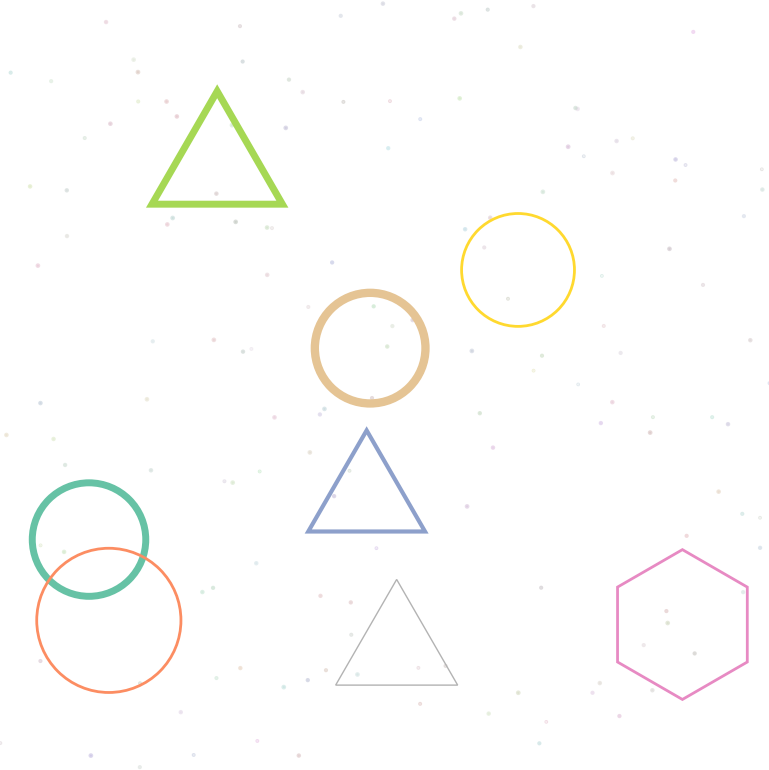[{"shape": "circle", "thickness": 2.5, "radius": 0.37, "center": [0.116, 0.299]}, {"shape": "circle", "thickness": 1, "radius": 0.47, "center": [0.141, 0.194]}, {"shape": "triangle", "thickness": 1.5, "radius": 0.44, "center": [0.476, 0.354]}, {"shape": "hexagon", "thickness": 1, "radius": 0.49, "center": [0.886, 0.189]}, {"shape": "triangle", "thickness": 2.5, "radius": 0.49, "center": [0.282, 0.784]}, {"shape": "circle", "thickness": 1, "radius": 0.37, "center": [0.673, 0.649]}, {"shape": "circle", "thickness": 3, "radius": 0.36, "center": [0.481, 0.548]}, {"shape": "triangle", "thickness": 0.5, "radius": 0.46, "center": [0.515, 0.156]}]